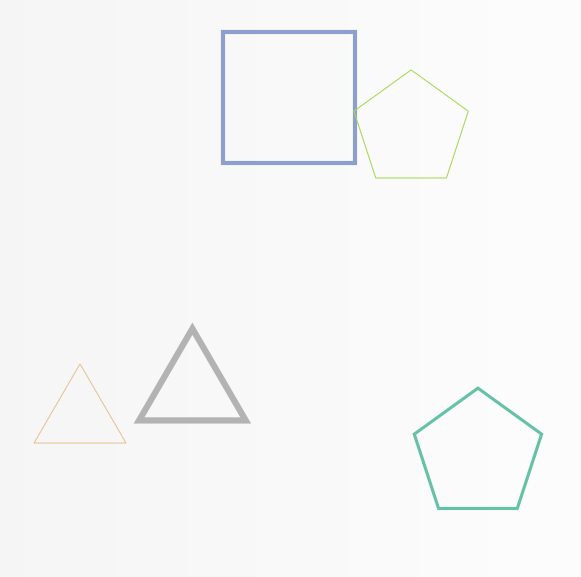[{"shape": "pentagon", "thickness": 1.5, "radius": 0.58, "center": [0.822, 0.212]}, {"shape": "square", "thickness": 2, "radius": 0.57, "center": [0.497, 0.83]}, {"shape": "pentagon", "thickness": 0.5, "radius": 0.52, "center": [0.707, 0.775]}, {"shape": "triangle", "thickness": 0.5, "radius": 0.46, "center": [0.138, 0.278]}, {"shape": "triangle", "thickness": 3, "radius": 0.53, "center": [0.331, 0.324]}]